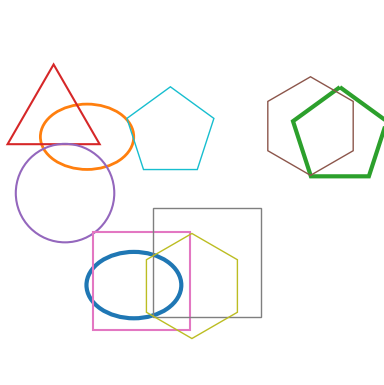[{"shape": "oval", "thickness": 3, "radius": 0.62, "center": [0.348, 0.26]}, {"shape": "oval", "thickness": 2, "radius": 0.61, "center": [0.226, 0.645]}, {"shape": "pentagon", "thickness": 3, "radius": 0.64, "center": [0.883, 0.646]}, {"shape": "triangle", "thickness": 1.5, "radius": 0.69, "center": [0.139, 0.695]}, {"shape": "circle", "thickness": 1.5, "radius": 0.64, "center": [0.169, 0.498]}, {"shape": "hexagon", "thickness": 1, "radius": 0.64, "center": [0.807, 0.673]}, {"shape": "square", "thickness": 1.5, "radius": 0.64, "center": [0.367, 0.27]}, {"shape": "square", "thickness": 1, "radius": 0.71, "center": [0.538, 0.319]}, {"shape": "hexagon", "thickness": 1, "radius": 0.68, "center": [0.498, 0.257]}, {"shape": "pentagon", "thickness": 1, "radius": 0.59, "center": [0.443, 0.656]}]